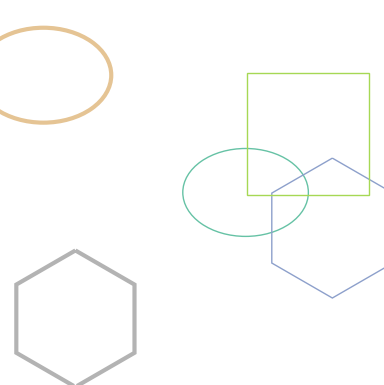[{"shape": "oval", "thickness": 1, "radius": 0.82, "center": [0.638, 0.5]}, {"shape": "hexagon", "thickness": 1, "radius": 0.91, "center": [0.863, 0.408]}, {"shape": "square", "thickness": 1, "radius": 0.79, "center": [0.799, 0.652]}, {"shape": "oval", "thickness": 3, "radius": 0.88, "center": [0.113, 0.805]}, {"shape": "hexagon", "thickness": 3, "radius": 0.89, "center": [0.196, 0.172]}]